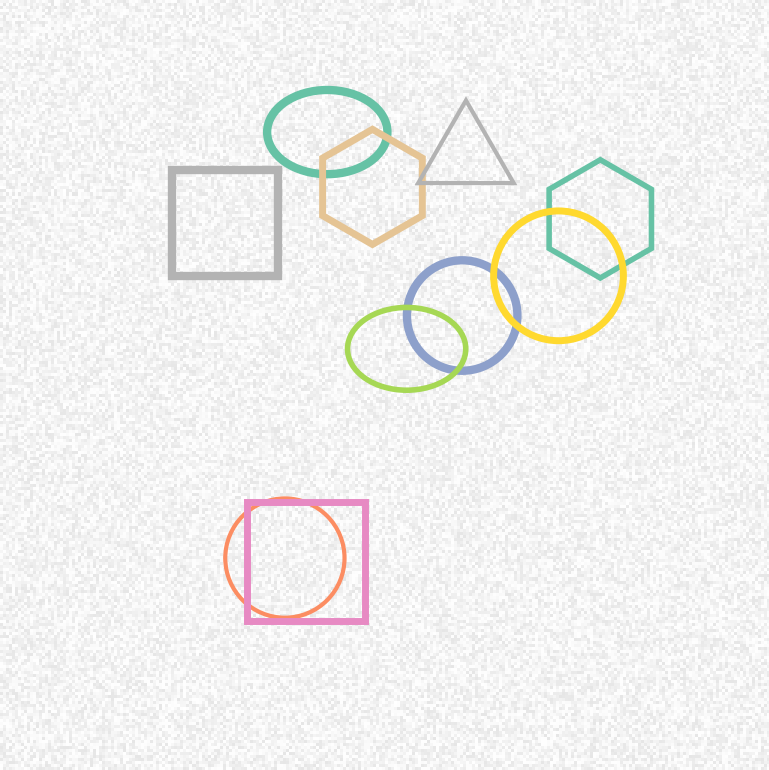[{"shape": "oval", "thickness": 3, "radius": 0.39, "center": [0.425, 0.828]}, {"shape": "hexagon", "thickness": 2, "radius": 0.38, "center": [0.78, 0.716]}, {"shape": "circle", "thickness": 1.5, "radius": 0.39, "center": [0.37, 0.275]}, {"shape": "circle", "thickness": 3, "radius": 0.36, "center": [0.6, 0.59]}, {"shape": "square", "thickness": 2.5, "radius": 0.39, "center": [0.397, 0.271]}, {"shape": "oval", "thickness": 2, "radius": 0.38, "center": [0.528, 0.547]}, {"shape": "circle", "thickness": 2.5, "radius": 0.42, "center": [0.725, 0.642]}, {"shape": "hexagon", "thickness": 2.5, "radius": 0.37, "center": [0.484, 0.757]}, {"shape": "triangle", "thickness": 1.5, "radius": 0.36, "center": [0.605, 0.798]}, {"shape": "square", "thickness": 3, "radius": 0.34, "center": [0.292, 0.711]}]